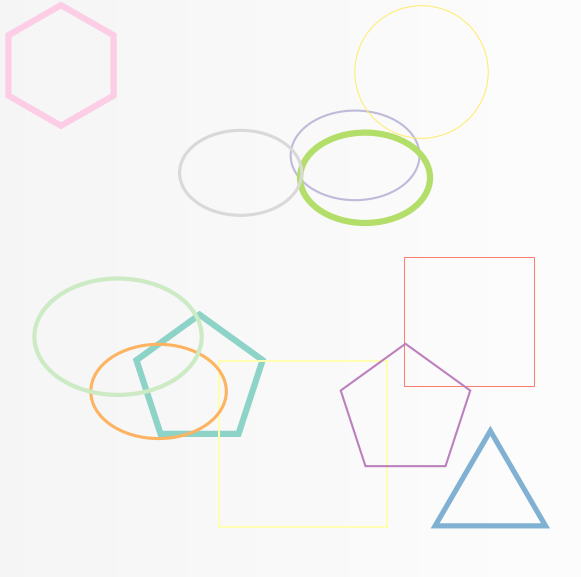[{"shape": "pentagon", "thickness": 3, "radius": 0.57, "center": [0.343, 0.34]}, {"shape": "square", "thickness": 1, "radius": 0.72, "center": [0.522, 0.23]}, {"shape": "oval", "thickness": 1, "radius": 0.55, "center": [0.611, 0.73]}, {"shape": "square", "thickness": 0.5, "radius": 0.56, "center": [0.806, 0.442]}, {"shape": "triangle", "thickness": 2.5, "radius": 0.55, "center": [0.844, 0.143]}, {"shape": "oval", "thickness": 1.5, "radius": 0.58, "center": [0.273, 0.321]}, {"shape": "oval", "thickness": 3, "radius": 0.56, "center": [0.628, 0.691]}, {"shape": "hexagon", "thickness": 3, "radius": 0.52, "center": [0.105, 0.886]}, {"shape": "oval", "thickness": 1.5, "radius": 0.53, "center": [0.414, 0.7]}, {"shape": "pentagon", "thickness": 1, "radius": 0.59, "center": [0.698, 0.287]}, {"shape": "oval", "thickness": 2, "radius": 0.72, "center": [0.203, 0.416]}, {"shape": "circle", "thickness": 0.5, "radius": 0.57, "center": [0.725, 0.874]}]